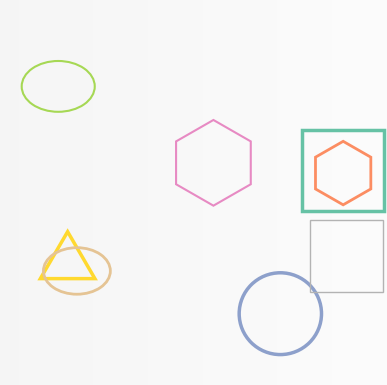[{"shape": "square", "thickness": 2.5, "radius": 0.53, "center": [0.885, 0.556]}, {"shape": "hexagon", "thickness": 2, "radius": 0.41, "center": [0.886, 0.55]}, {"shape": "circle", "thickness": 2.5, "radius": 0.53, "center": [0.723, 0.185]}, {"shape": "hexagon", "thickness": 1.5, "radius": 0.56, "center": [0.551, 0.577]}, {"shape": "oval", "thickness": 1.5, "radius": 0.47, "center": [0.15, 0.776]}, {"shape": "triangle", "thickness": 2.5, "radius": 0.41, "center": [0.175, 0.317]}, {"shape": "oval", "thickness": 2, "radius": 0.43, "center": [0.198, 0.296]}, {"shape": "square", "thickness": 1, "radius": 0.47, "center": [0.894, 0.334]}]